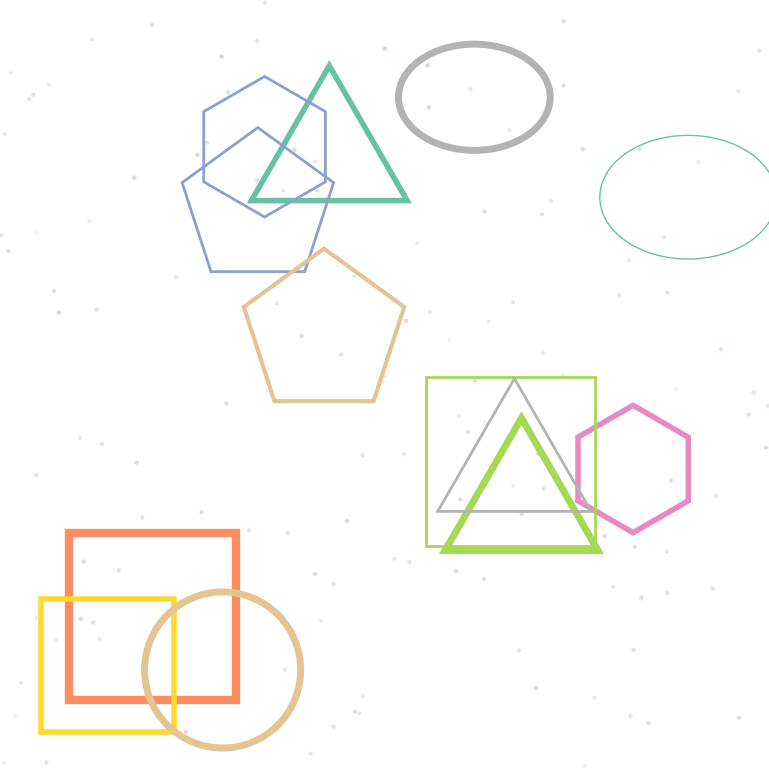[{"shape": "oval", "thickness": 0.5, "radius": 0.57, "center": [0.894, 0.744]}, {"shape": "triangle", "thickness": 2, "radius": 0.58, "center": [0.428, 0.798]}, {"shape": "square", "thickness": 3, "radius": 0.54, "center": [0.198, 0.199]}, {"shape": "pentagon", "thickness": 1, "radius": 0.52, "center": [0.335, 0.731]}, {"shape": "hexagon", "thickness": 1, "radius": 0.46, "center": [0.344, 0.809]}, {"shape": "hexagon", "thickness": 2, "radius": 0.41, "center": [0.822, 0.391]}, {"shape": "square", "thickness": 1, "radius": 0.55, "center": [0.663, 0.4]}, {"shape": "triangle", "thickness": 2.5, "radius": 0.57, "center": [0.677, 0.342]}, {"shape": "square", "thickness": 2, "radius": 0.43, "center": [0.139, 0.136]}, {"shape": "circle", "thickness": 2.5, "radius": 0.51, "center": [0.289, 0.13]}, {"shape": "pentagon", "thickness": 1.5, "radius": 0.55, "center": [0.421, 0.568]}, {"shape": "triangle", "thickness": 1, "radius": 0.58, "center": [0.668, 0.393]}, {"shape": "oval", "thickness": 2.5, "radius": 0.49, "center": [0.616, 0.874]}]